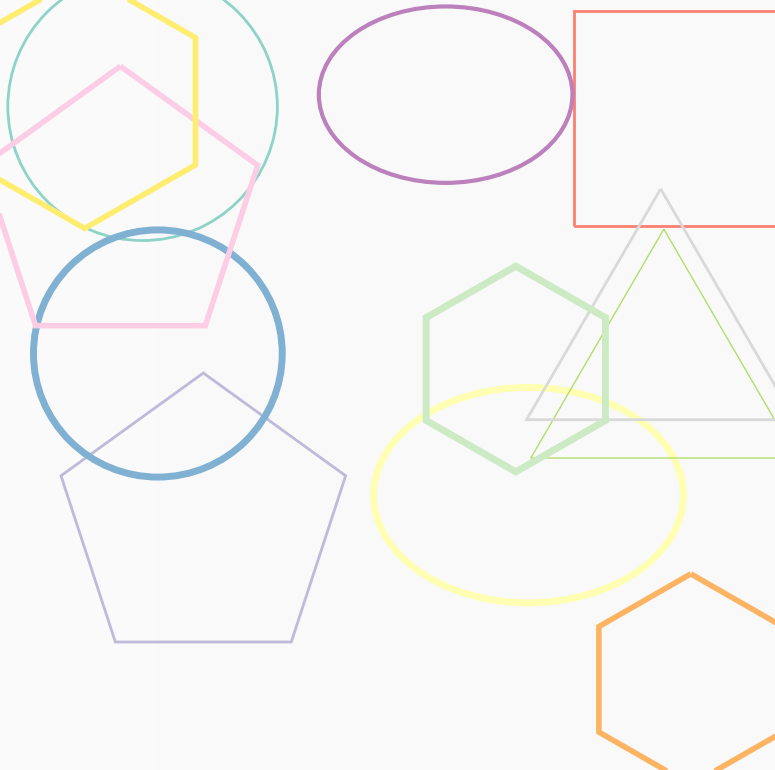[{"shape": "circle", "thickness": 1, "radius": 0.87, "center": [0.184, 0.862]}, {"shape": "oval", "thickness": 2.5, "radius": 1.0, "center": [0.682, 0.357]}, {"shape": "pentagon", "thickness": 1, "radius": 0.97, "center": [0.262, 0.322]}, {"shape": "square", "thickness": 1, "radius": 0.7, "center": [0.88, 0.846]}, {"shape": "circle", "thickness": 2.5, "radius": 0.8, "center": [0.204, 0.541]}, {"shape": "hexagon", "thickness": 2, "radius": 0.68, "center": [0.891, 0.118]}, {"shape": "triangle", "thickness": 0.5, "radius": 0.99, "center": [0.857, 0.504]}, {"shape": "pentagon", "thickness": 2, "radius": 0.93, "center": [0.155, 0.728]}, {"shape": "triangle", "thickness": 1, "radius": 1.0, "center": [0.853, 0.555]}, {"shape": "oval", "thickness": 1.5, "radius": 0.82, "center": [0.575, 0.877]}, {"shape": "hexagon", "thickness": 2.5, "radius": 0.67, "center": [0.666, 0.521]}, {"shape": "hexagon", "thickness": 2, "radius": 0.83, "center": [0.109, 0.868]}]